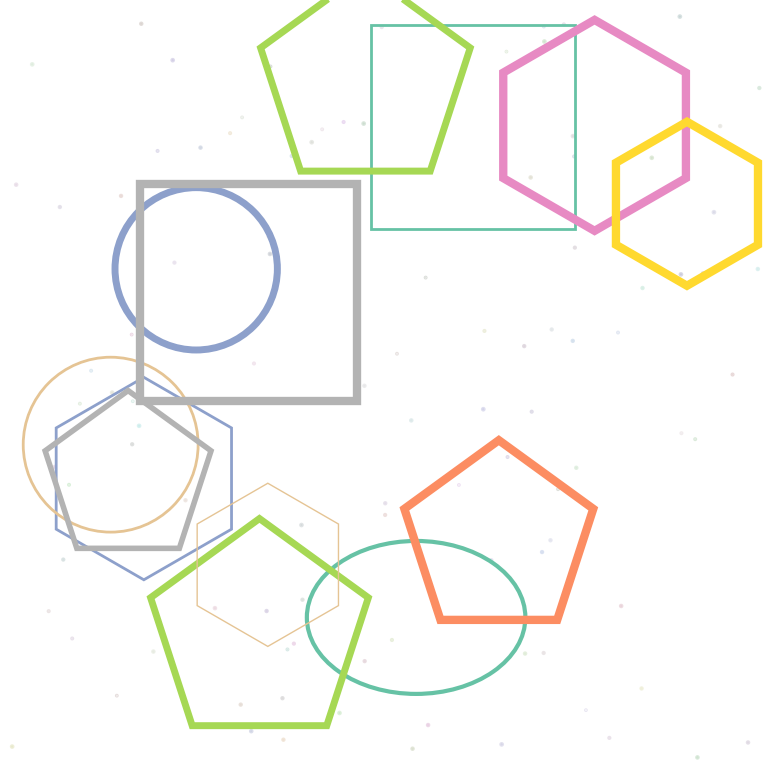[{"shape": "square", "thickness": 1, "radius": 0.66, "center": [0.614, 0.835]}, {"shape": "oval", "thickness": 1.5, "radius": 0.71, "center": [0.54, 0.198]}, {"shape": "pentagon", "thickness": 3, "radius": 0.64, "center": [0.648, 0.299]}, {"shape": "circle", "thickness": 2.5, "radius": 0.53, "center": [0.255, 0.651]}, {"shape": "hexagon", "thickness": 1, "radius": 0.66, "center": [0.187, 0.378]}, {"shape": "hexagon", "thickness": 3, "radius": 0.68, "center": [0.772, 0.837]}, {"shape": "pentagon", "thickness": 2.5, "radius": 0.72, "center": [0.475, 0.894]}, {"shape": "pentagon", "thickness": 2.5, "radius": 0.74, "center": [0.337, 0.178]}, {"shape": "hexagon", "thickness": 3, "radius": 0.53, "center": [0.892, 0.735]}, {"shape": "hexagon", "thickness": 0.5, "radius": 0.53, "center": [0.348, 0.266]}, {"shape": "circle", "thickness": 1, "radius": 0.57, "center": [0.144, 0.423]}, {"shape": "square", "thickness": 3, "radius": 0.71, "center": [0.323, 0.62]}, {"shape": "pentagon", "thickness": 2, "radius": 0.57, "center": [0.166, 0.379]}]